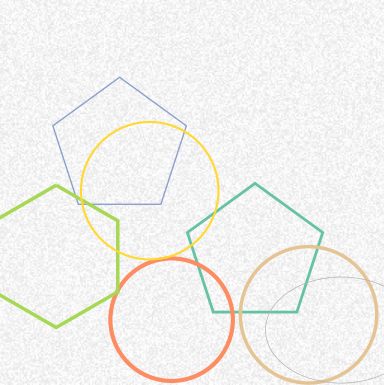[{"shape": "pentagon", "thickness": 2, "radius": 0.92, "center": [0.662, 0.339]}, {"shape": "circle", "thickness": 3, "radius": 0.8, "center": [0.446, 0.17]}, {"shape": "pentagon", "thickness": 1, "radius": 0.91, "center": [0.311, 0.617]}, {"shape": "hexagon", "thickness": 2.5, "radius": 0.92, "center": [0.146, 0.334]}, {"shape": "circle", "thickness": 1.5, "radius": 0.89, "center": [0.389, 0.505]}, {"shape": "circle", "thickness": 2.5, "radius": 0.89, "center": [0.801, 0.182]}, {"shape": "oval", "thickness": 0.5, "radius": 0.98, "center": [0.886, 0.143]}]